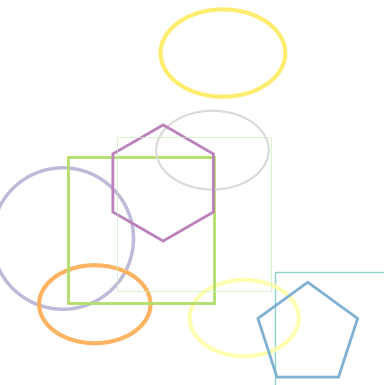[{"shape": "square", "thickness": 1, "radius": 0.75, "center": [0.864, 0.143]}, {"shape": "oval", "thickness": 3, "radius": 0.71, "center": [0.634, 0.174]}, {"shape": "circle", "thickness": 2.5, "radius": 0.92, "center": [0.163, 0.38]}, {"shape": "pentagon", "thickness": 2, "radius": 0.68, "center": [0.799, 0.131]}, {"shape": "oval", "thickness": 3, "radius": 0.72, "center": [0.246, 0.21]}, {"shape": "square", "thickness": 2, "radius": 0.95, "center": [0.366, 0.403]}, {"shape": "oval", "thickness": 1.5, "radius": 0.73, "center": [0.552, 0.61]}, {"shape": "hexagon", "thickness": 2, "radius": 0.75, "center": [0.424, 0.525]}, {"shape": "square", "thickness": 0.5, "radius": 1.0, "center": [0.505, 0.445]}, {"shape": "oval", "thickness": 3, "radius": 0.81, "center": [0.579, 0.862]}]